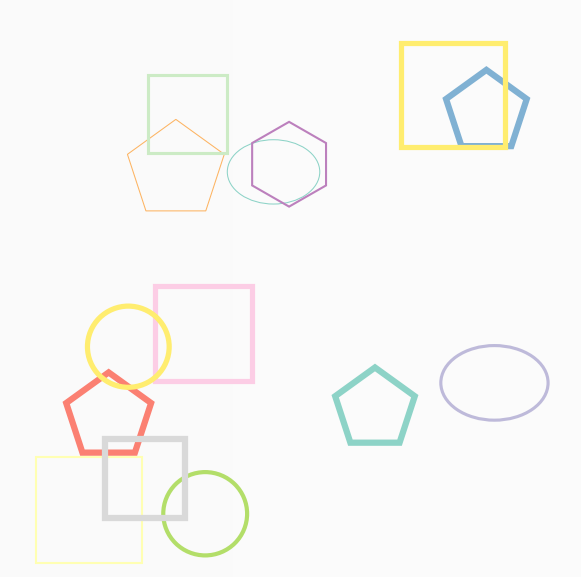[{"shape": "pentagon", "thickness": 3, "radius": 0.36, "center": [0.645, 0.291]}, {"shape": "oval", "thickness": 0.5, "radius": 0.4, "center": [0.471, 0.702]}, {"shape": "square", "thickness": 1, "radius": 0.46, "center": [0.153, 0.116]}, {"shape": "oval", "thickness": 1.5, "radius": 0.46, "center": [0.851, 0.336]}, {"shape": "pentagon", "thickness": 3, "radius": 0.38, "center": [0.187, 0.277]}, {"shape": "pentagon", "thickness": 3, "radius": 0.36, "center": [0.837, 0.805]}, {"shape": "pentagon", "thickness": 0.5, "radius": 0.44, "center": [0.303, 0.705]}, {"shape": "circle", "thickness": 2, "radius": 0.36, "center": [0.353, 0.11]}, {"shape": "square", "thickness": 2.5, "radius": 0.41, "center": [0.35, 0.422]}, {"shape": "square", "thickness": 3, "radius": 0.34, "center": [0.25, 0.171]}, {"shape": "hexagon", "thickness": 1, "radius": 0.37, "center": [0.497, 0.715]}, {"shape": "square", "thickness": 1.5, "radius": 0.34, "center": [0.322, 0.802]}, {"shape": "square", "thickness": 2.5, "radius": 0.45, "center": [0.779, 0.835]}, {"shape": "circle", "thickness": 2.5, "radius": 0.35, "center": [0.221, 0.399]}]